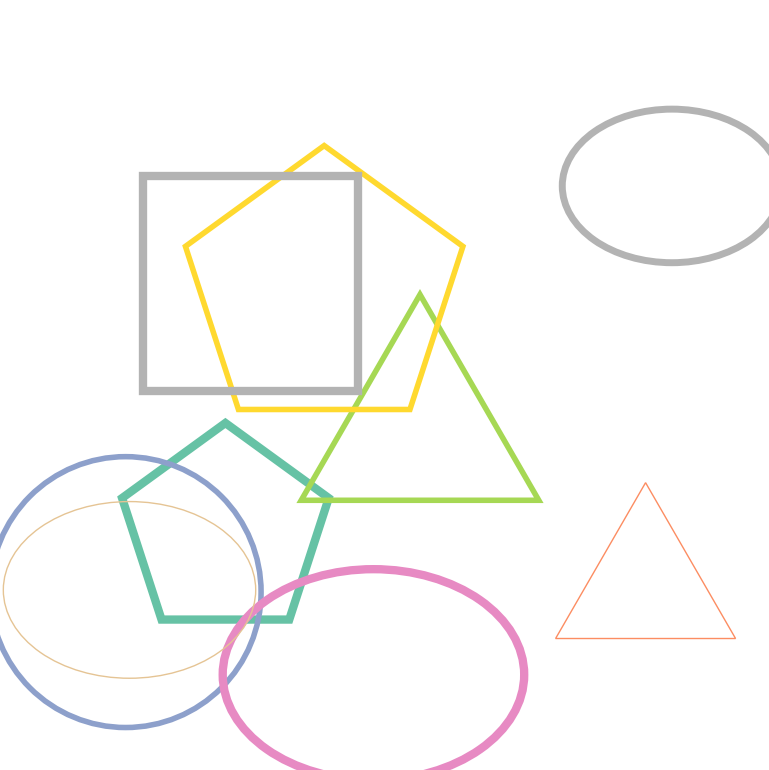[{"shape": "pentagon", "thickness": 3, "radius": 0.71, "center": [0.293, 0.31]}, {"shape": "triangle", "thickness": 0.5, "radius": 0.67, "center": [0.838, 0.238]}, {"shape": "circle", "thickness": 2, "radius": 0.88, "center": [0.163, 0.231]}, {"shape": "oval", "thickness": 3, "radius": 0.98, "center": [0.485, 0.124]}, {"shape": "triangle", "thickness": 2, "radius": 0.89, "center": [0.545, 0.439]}, {"shape": "pentagon", "thickness": 2, "radius": 0.95, "center": [0.421, 0.621]}, {"shape": "oval", "thickness": 0.5, "radius": 0.82, "center": [0.168, 0.234]}, {"shape": "oval", "thickness": 2.5, "radius": 0.71, "center": [0.873, 0.759]}, {"shape": "square", "thickness": 3, "radius": 0.7, "center": [0.325, 0.631]}]